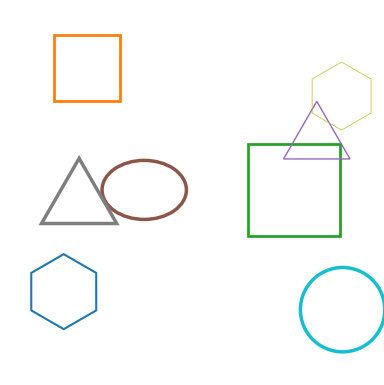[{"shape": "hexagon", "thickness": 1.5, "radius": 0.49, "center": [0.166, 0.242]}, {"shape": "square", "thickness": 2, "radius": 0.43, "center": [0.225, 0.822]}, {"shape": "square", "thickness": 2, "radius": 0.6, "center": [0.764, 0.507]}, {"shape": "triangle", "thickness": 1, "radius": 0.5, "center": [0.823, 0.637]}, {"shape": "oval", "thickness": 2.5, "radius": 0.55, "center": [0.375, 0.507]}, {"shape": "triangle", "thickness": 2.5, "radius": 0.56, "center": [0.205, 0.476]}, {"shape": "hexagon", "thickness": 0.5, "radius": 0.44, "center": [0.887, 0.751]}, {"shape": "circle", "thickness": 2.5, "radius": 0.55, "center": [0.89, 0.196]}]